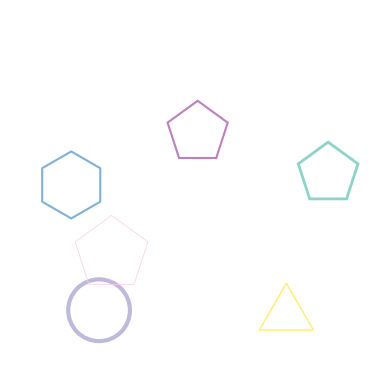[{"shape": "pentagon", "thickness": 2, "radius": 0.41, "center": [0.852, 0.549]}, {"shape": "circle", "thickness": 3, "radius": 0.4, "center": [0.257, 0.194]}, {"shape": "hexagon", "thickness": 1.5, "radius": 0.44, "center": [0.185, 0.52]}, {"shape": "pentagon", "thickness": 0.5, "radius": 0.5, "center": [0.29, 0.341]}, {"shape": "pentagon", "thickness": 1.5, "radius": 0.41, "center": [0.513, 0.656]}, {"shape": "triangle", "thickness": 1, "radius": 0.41, "center": [0.744, 0.183]}]